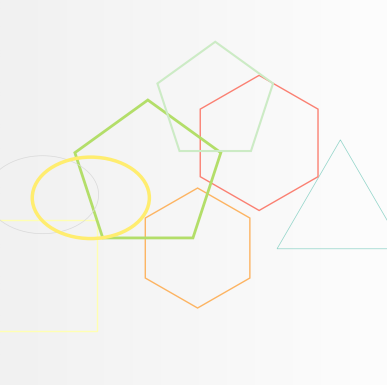[{"shape": "triangle", "thickness": 0.5, "radius": 0.94, "center": [0.878, 0.448]}, {"shape": "square", "thickness": 1, "radius": 0.71, "center": [0.106, 0.284]}, {"shape": "hexagon", "thickness": 1, "radius": 0.88, "center": [0.669, 0.629]}, {"shape": "hexagon", "thickness": 1, "radius": 0.78, "center": [0.51, 0.356]}, {"shape": "pentagon", "thickness": 2, "radius": 0.99, "center": [0.382, 0.542]}, {"shape": "oval", "thickness": 0.5, "radius": 0.72, "center": [0.11, 0.494]}, {"shape": "pentagon", "thickness": 1.5, "radius": 0.78, "center": [0.555, 0.735]}, {"shape": "oval", "thickness": 2.5, "radius": 0.76, "center": [0.234, 0.486]}]